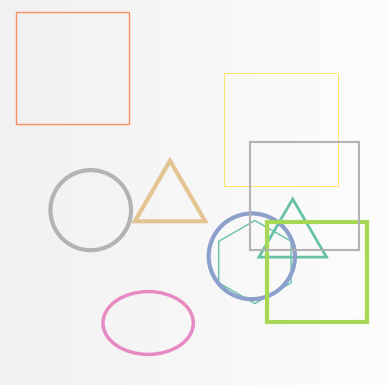[{"shape": "triangle", "thickness": 2, "radius": 0.5, "center": [0.755, 0.382]}, {"shape": "hexagon", "thickness": 1, "radius": 0.54, "center": [0.658, 0.319]}, {"shape": "square", "thickness": 1, "radius": 0.73, "center": [0.188, 0.824]}, {"shape": "circle", "thickness": 3, "radius": 0.56, "center": [0.65, 0.334]}, {"shape": "oval", "thickness": 2.5, "radius": 0.58, "center": [0.382, 0.161]}, {"shape": "square", "thickness": 3, "radius": 0.65, "center": [0.818, 0.294]}, {"shape": "square", "thickness": 0.5, "radius": 0.73, "center": [0.725, 0.664]}, {"shape": "triangle", "thickness": 3, "radius": 0.52, "center": [0.439, 0.478]}, {"shape": "square", "thickness": 1.5, "radius": 0.7, "center": [0.785, 0.49]}, {"shape": "circle", "thickness": 3, "radius": 0.52, "center": [0.234, 0.454]}]